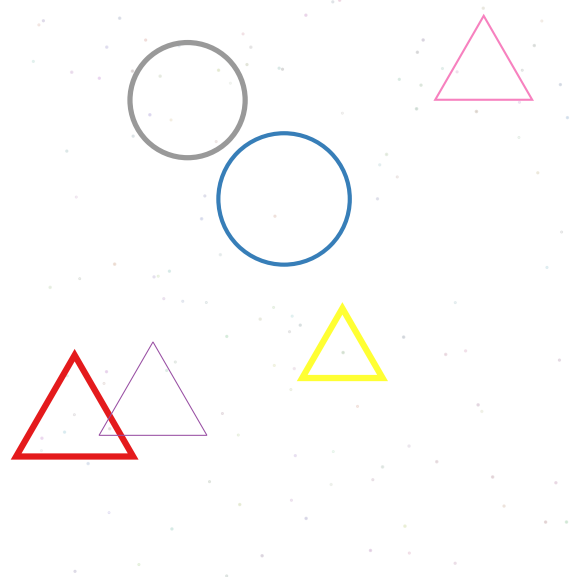[{"shape": "triangle", "thickness": 3, "radius": 0.58, "center": [0.129, 0.267]}, {"shape": "circle", "thickness": 2, "radius": 0.57, "center": [0.492, 0.655]}, {"shape": "triangle", "thickness": 0.5, "radius": 0.54, "center": [0.265, 0.299]}, {"shape": "triangle", "thickness": 3, "radius": 0.4, "center": [0.593, 0.385]}, {"shape": "triangle", "thickness": 1, "radius": 0.48, "center": [0.838, 0.875]}, {"shape": "circle", "thickness": 2.5, "radius": 0.5, "center": [0.325, 0.826]}]